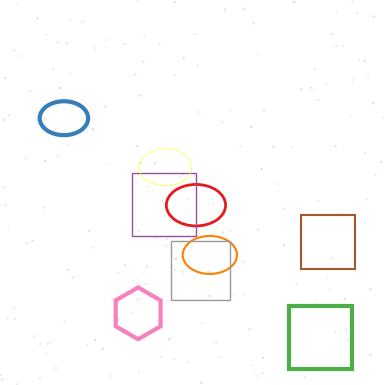[{"shape": "oval", "thickness": 2, "radius": 0.38, "center": [0.509, 0.467]}, {"shape": "oval", "thickness": 3, "radius": 0.31, "center": [0.166, 0.693]}, {"shape": "square", "thickness": 3, "radius": 0.41, "center": [0.833, 0.123]}, {"shape": "square", "thickness": 1, "radius": 0.41, "center": [0.426, 0.468]}, {"shape": "oval", "thickness": 1.5, "radius": 0.35, "center": [0.545, 0.338]}, {"shape": "oval", "thickness": 0.5, "radius": 0.34, "center": [0.429, 0.565]}, {"shape": "square", "thickness": 1.5, "radius": 0.35, "center": [0.852, 0.371]}, {"shape": "hexagon", "thickness": 3, "radius": 0.34, "center": [0.359, 0.186]}, {"shape": "square", "thickness": 1, "radius": 0.38, "center": [0.521, 0.297]}]